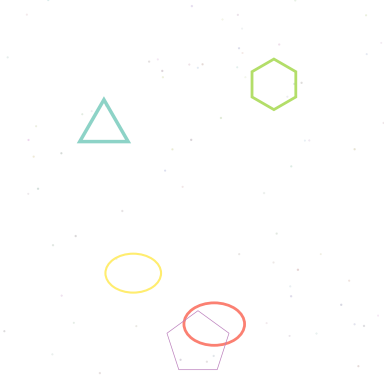[{"shape": "triangle", "thickness": 2.5, "radius": 0.36, "center": [0.27, 0.669]}, {"shape": "oval", "thickness": 2, "radius": 0.39, "center": [0.557, 0.158]}, {"shape": "hexagon", "thickness": 2, "radius": 0.33, "center": [0.711, 0.781]}, {"shape": "pentagon", "thickness": 0.5, "radius": 0.42, "center": [0.514, 0.108]}, {"shape": "oval", "thickness": 1.5, "radius": 0.36, "center": [0.346, 0.291]}]